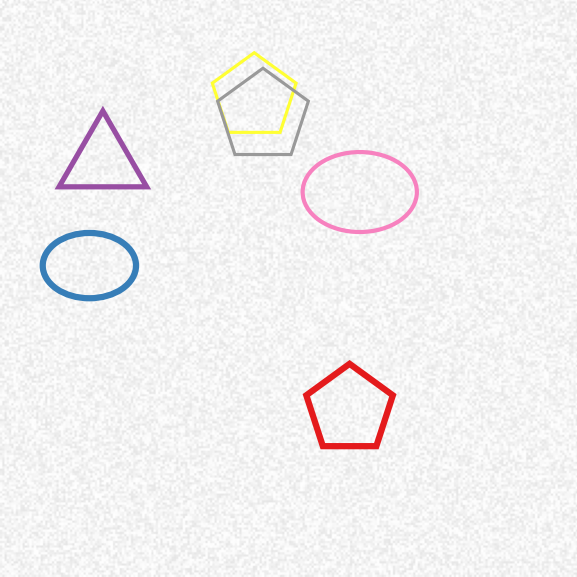[{"shape": "pentagon", "thickness": 3, "radius": 0.39, "center": [0.605, 0.29]}, {"shape": "oval", "thickness": 3, "radius": 0.4, "center": [0.155, 0.539]}, {"shape": "triangle", "thickness": 2.5, "radius": 0.44, "center": [0.178, 0.719]}, {"shape": "pentagon", "thickness": 1.5, "radius": 0.38, "center": [0.44, 0.832]}, {"shape": "oval", "thickness": 2, "radius": 0.49, "center": [0.623, 0.667]}, {"shape": "pentagon", "thickness": 1.5, "radius": 0.41, "center": [0.455, 0.798]}]